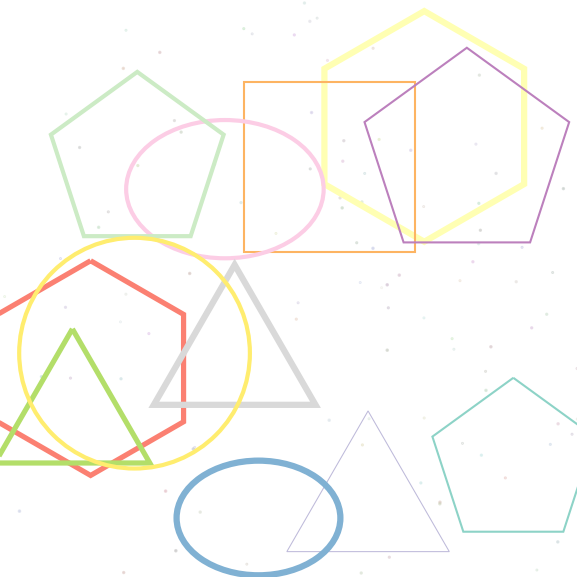[{"shape": "pentagon", "thickness": 1, "radius": 0.74, "center": [0.889, 0.198]}, {"shape": "hexagon", "thickness": 3, "radius": 1.0, "center": [0.735, 0.78]}, {"shape": "triangle", "thickness": 0.5, "radius": 0.81, "center": [0.637, 0.125]}, {"shape": "hexagon", "thickness": 2.5, "radius": 0.93, "center": [0.157, 0.362]}, {"shape": "oval", "thickness": 3, "radius": 0.71, "center": [0.448, 0.102]}, {"shape": "square", "thickness": 1, "radius": 0.74, "center": [0.57, 0.71]}, {"shape": "triangle", "thickness": 2.5, "radius": 0.77, "center": [0.125, 0.275]}, {"shape": "oval", "thickness": 2, "radius": 0.86, "center": [0.389, 0.672]}, {"shape": "triangle", "thickness": 3, "radius": 0.81, "center": [0.406, 0.379]}, {"shape": "pentagon", "thickness": 1, "radius": 0.93, "center": [0.808, 0.73]}, {"shape": "pentagon", "thickness": 2, "radius": 0.79, "center": [0.238, 0.717]}, {"shape": "circle", "thickness": 2, "radius": 1.0, "center": [0.233, 0.388]}]